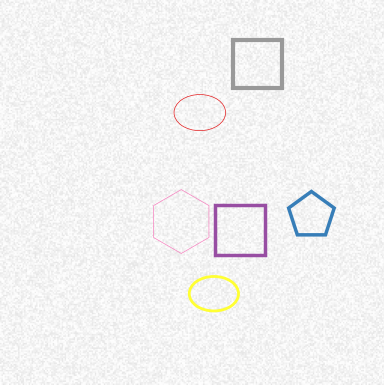[{"shape": "oval", "thickness": 0.5, "radius": 0.34, "center": [0.519, 0.708]}, {"shape": "pentagon", "thickness": 2.5, "radius": 0.31, "center": [0.809, 0.44]}, {"shape": "square", "thickness": 2.5, "radius": 0.32, "center": [0.623, 0.402]}, {"shape": "oval", "thickness": 2, "radius": 0.32, "center": [0.556, 0.237]}, {"shape": "hexagon", "thickness": 0.5, "radius": 0.41, "center": [0.471, 0.425]}, {"shape": "square", "thickness": 3, "radius": 0.31, "center": [0.669, 0.834]}]